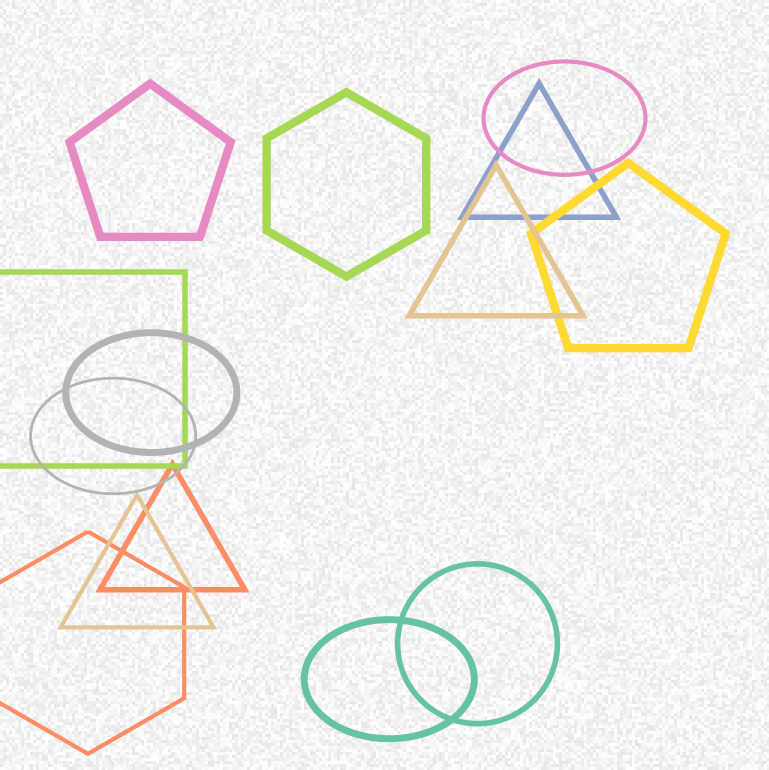[{"shape": "circle", "thickness": 2, "radius": 0.52, "center": [0.62, 0.164]}, {"shape": "oval", "thickness": 2.5, "radius": 0.55, "center": [0.506, 0.118]}, {"shape": "triangle", "thickness": 2, "radius": 0.54, "center": [0.224, 0.288]}, {"shape": "hexagon", "thickness": 1.5, "radius": 0.72, "center": [0.114, 0.165]}, {"shape": "triangle", "thickness": 2, "radius": 0.58, "center": [0.7, 0.776]}, {"shape": "oval", "thickness": 1.5, "radius": 0.53, "center": [0.733, 0.847]}, {"shape": "pentagon", "thickness": 3, "radius": 0.55, "center": [0.195, 0.781]}, {"shape": "hexagon", "thickness": 3, "radius": 0.6, "center": [0.45, 0.76]}, {"shape": "square", "thickness": 2, "radius": 0.63, "center": [0.114, 0.521]}, {"shape": "pentagon", "thickness": 3, "radius": 0.66, "center": [0.816, 0.655]}, {"shape": "triangle", "thickness": 1.5, "radius": 0.57, "center": [0.178, 0.243]}, {"shape": "triangle", "thickness": 2, "radius": 0.65, "center": [0.644, 0.655]}, {"shape": "oval", "thickness": 2.5, "radius": 0.56, "center": [0.196, 0.49]}, {"shape": "oval", "thickness": 1, "radius": 0.54, "center": [0.147, 0.434]}]